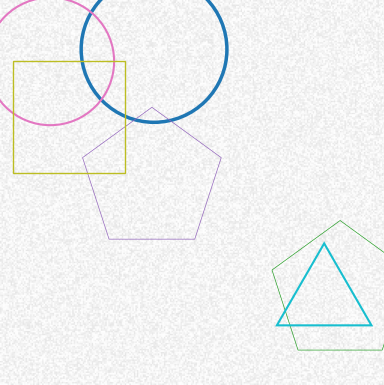[{"shape": "circle", "thickness": 2.5, "radius": 0.95, "center": [0.4, 0.872]}, {"shape": "pentagon", "thickness": 0.5, "radius": 0.93, "center": [0.883, 0.241]}, {"shape": "pentagon", "thickness": 0.5, "radius": 0.95, "center": [0.395, 0.532]}, {"shape": "circle", "thickness": 1.5, "radius": 0.83, "center": [0.131, 0.841]}, {"shape": "square", "thickness": 1, "radius": 0.73, "center": [0.179, 0.696]}, {"shape": "triangle", "thickness": 1.5, "radius": 0.71, "center": [0.842, 0.226]}]